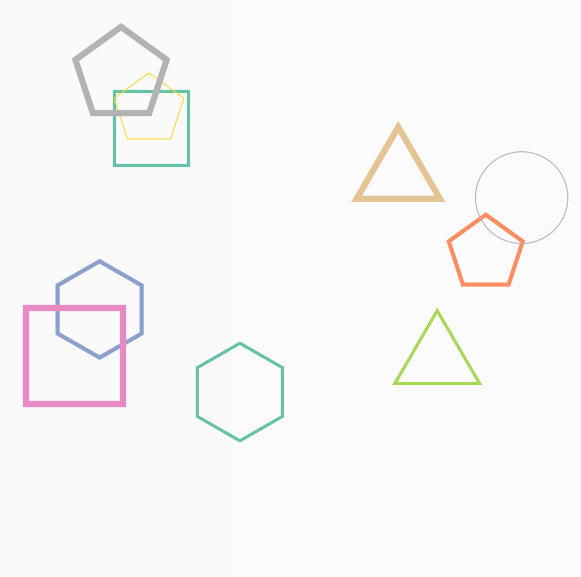[{"shape": "square", "thickness": 1.5, "radius": 0.32, "center": [0.259, 0.777]}, {"shape": "hexagon", "thickness": 1.5, "radius": 0.42, "center": [0.413, 0.32]}, {"shape": "pentagon", "thickness": 2, "radius": 0.33, "center": [0.836, 0.56]}, {"shape": "hexagon", "thickness": 2, "radius": 0.42, "center": [0.171, 0.463]}, {"shape": "square", "thickness": 3, "radius": 0.42, "center": [0.128, 0.382]}, {"shape": "triangle", "thickness": 1.5, "radius": 0.42, "center": [0.752, 0.377]}, {"shape": "pentagon", "thickness": 0.5, "radius": 0.32, "center": [0.256, 0.81]}, {"shape": "triangle", "thickness": 3, "radius": 0.41, "center": [0.685, 0.696]}, {"shape": "pentagon", "thickness": 3, "radius": 0.41, "center": [0.208, 0.87]}, {"shape": "circle", "thickness": 0.5, "radius": 0.4, "center": [0.897, 0.657]}]